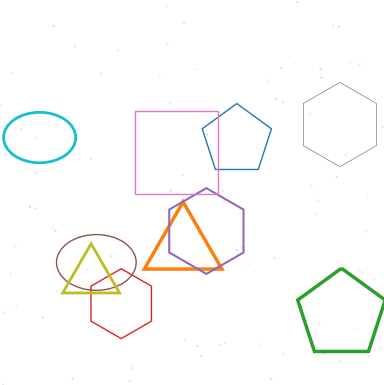[{"shape": "pentagon", "thickness": 1, "radius": 0.47, "center": [0.615, 0.636]}, {"shape": "triangle", "thickness": 2.5, "radius": 0.58, "center": [0.476, 0.359]}, {"shape": "pentagon", "thickness": 2.5, "radius": 0.6, "center": [0.887, 0.184]}, {"shape": "hexagon", "thickness": 1, "radius": 0.45, "center": [0.315, 0.211]}, {"shape": "hexagon", "thickness": 1.5, "radius": 0.56, "center": [0.536, 0.4]}, {"shape": "oval", "thickness": 1, "radius": 0.52, "center": [0.25, 0.318]}, {"shape": "square", "thickness": 1, "radius": 0.54, "center": [0.458, 0.604]}, {"shape": "hexagon", "thickness": 0.5, "radius": 0.55, "center": [0.883, 0.677]}, {"shape": "triangle", "thickness": 2, "radius": 0.43, "center": [0.237, 0.282]}, {"shape": "oval", "thickness": 2, "radius": 0.47, "center": [0.103, 0.643]}]